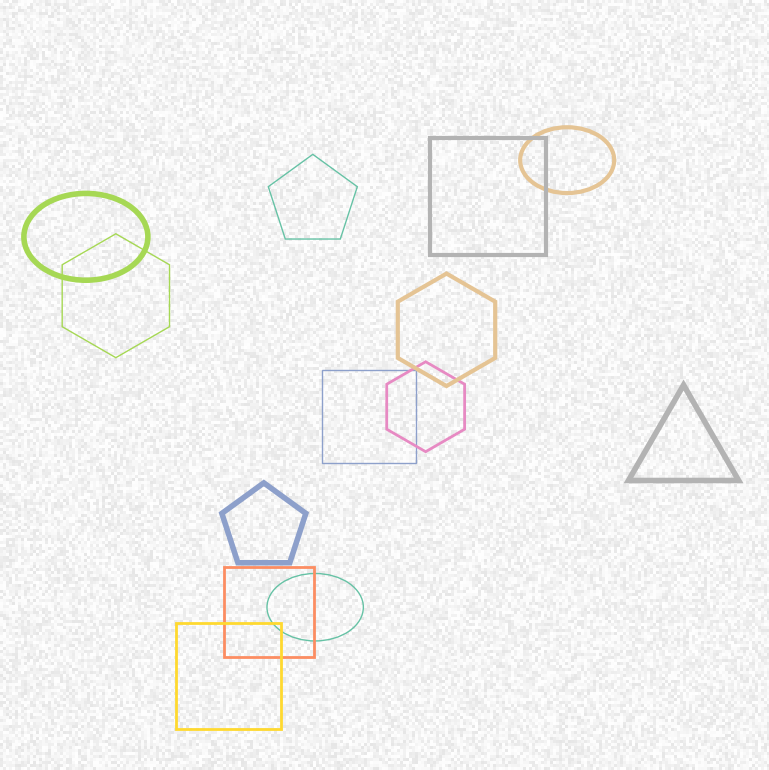[{"shape": "pentagon", "thickness": 0.5, "radius": 0.3, "center": [0.406, 0.739]}, {"shape": "oval", "thickness": 0.5, "radius": 0.31, "center": [0.409, 0.211]}, {"shape": "square", "thickness": 1, "radius": 0.29, "center": [0.349, 0.205]}, {"shape": "square", "thickness": 0.5, "radius": 0.3, "center": [0.479, 0.459]}, {"shape": "pentagon", "thickness": 2, "radius": 0.29, "center": [0.343, 0.316]}, {"shape": "hexagon", "thickness": 1, "radius": 0.29, "center": [0.553, 0.472]}, {"shape": "oval", "thickness": 2, "radius": 0.4, "center": [0.112, 0.692]}, {"shape": "hexagon", "thickness": 0.5, "radius": 0.4, "center": [0.15, 0.616]}, {"shape": "square", "thickness": 1, "radius": 0.34, "center": [0.297, 0.122]}, {"shape": "oval", "thickness": 1.5, "radius": 0.31, "center": [0.737, 0.792]}, {"shape": "hexagon", "thickness": 1.5, "radius": 0.37, "center": [0.58, 0.572]}, {"shape": "square", "thickness": 1.5, "radius": 0.38, "center": [0.634, 0.745]}, {"shape": "triangle", "thickness": 2, "radius": 0.41, "center": [0.888, 0.417]}]